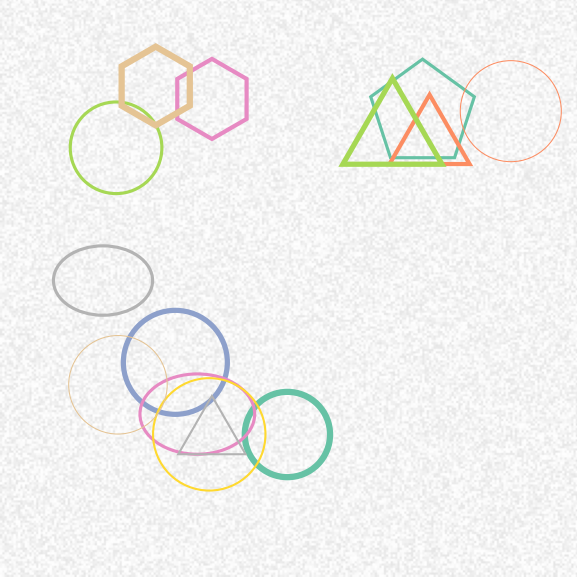[{"shape": "circle", "thickness": 3, "radius": 0.37, "center": [0.498, 0.247]}, {"shape": "pentagon", "thickness": 1.5, "radius": 0.47, "center": [0.732, 0.802]}, {"shape": "circle", "thickness": 0.5, "radius": 0.44, "center": [0.884, 0.807]}, {"shape": "triangle", "thickness": 2, "radius": 0.4, "center": [0.744, 0.755]}, {"shape": "circle", "thickness": 2.5, "radius": 0.45, "center": [0.304, 0.372]}, {"shape": "hexagon", "thickness": 2, "radius": 0.35, "center": [0.367, 0.828]}, {"shape": "oval", "thickness": 1.5, "radius": 0.5, "center": [0.342, 0.282]}, {"shape": "circle", "thickness": 1.5, "radius": 0.4, "center": [0.201, 0.743]}, {"shape": "triangle", "thickness": 2.5, "radius": 0.5, "center": [0.68, 0.764]}, {"shape": "circle", "thickness": 1, "radius": 0.49, "center": [0.362, 0.247]}, {"shape": "circle", "thickness": 0.5, "radius": 0.43, "center": [0.204, 0.333]}, {"shape": "hexagon", "thickness": 3, "radius": 0.34, "center": [0.27, 0.85]}, {"shape": "triangle", "thickness": 1, "radius": 0.34, "center": [0.367, 0.246]}, {"shape": "oval", "thickness": 1.5, "radius": 0.43, "center": [0.178, 0.513]}]